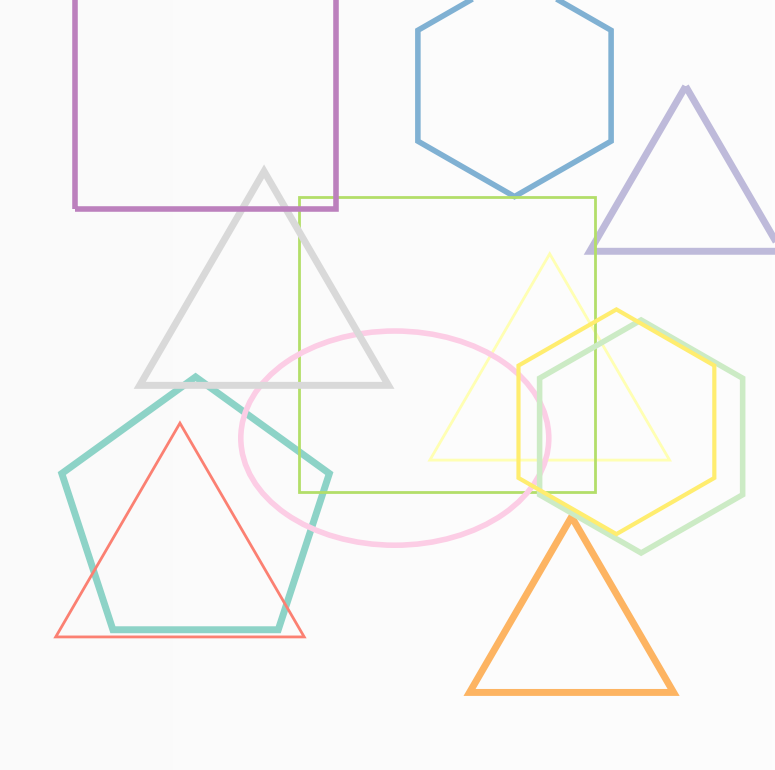[{"shape": "pentagon", "thickness": 2.5, "radius": 0.91, "center": [0.252, 0.329]}, {"shape": "triangle", "thickness": 1, "radius": 0.89, "center": [0.709, 0.492]}, {"shape": "triangle", "thickness": 2.5, "radius": 0.71, "center": [0.885, 0.745]}, {"shape": "triangle", "thickness": 1, "radius": 0.93, "center": [0.232, 0.265]}, {"shape": "hexagon", "thickness": 2, "radius": 0.72, "center": [0.664, 0.889]}, {"shape": "triangle", "thickness": 2.5, "radius": 0.76, "center": [0.738, 0.177]}, {"shape": "square", "thickness": 1, "radius": 0.96, "center": [0.577, 0.553]}, {"shape": "oval", "thickness": 2, "radius": 0.99, "center": [0.509, 0.431]}, {"shape": "triangle", "thickness": 2.5, "radius": 0.93, "center": [0.341, 0.592]}, {"shape": "square", "thickness": 2, "radius": 0.84, "center": [0.265, 0.897]}, {"shape": "hexagon", "thickness": 2, "radius": 0.76, "center": [0.827, 0.433]}, {"shape": "hexagon", "thickness": 1.5, "radius": 0.73, "center": [0.795, 0.452]}]